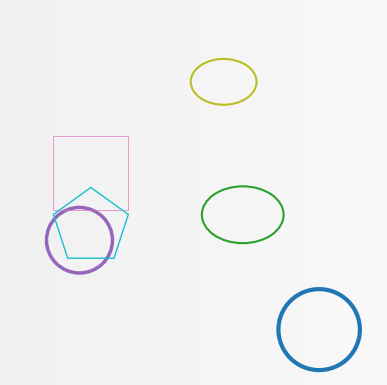[{"shape": "circle", "thickness": 3, "radius": 0.53, "center": [0.824, 0.144]}, {"shape": "oval", "thickness": 1.5, "radius": 0.53, "center": [0.626, 0.442]}, {"shape": "circle", "thickness": 2.5, "radius": 0.43, "center": [0.205, 0.376]}, {"shape": "square", "thickness": 0.5, "radius": 0.48, "center": [0.233, 0.552]}, {"shape": "oval", "thickness": 1.5, "radius": 0.42, "center": [0.577, 0.787]}, {"shape": "pentagon", "thickness": 1, "radius": 0.51, "center": [0.235, 0.411]}]